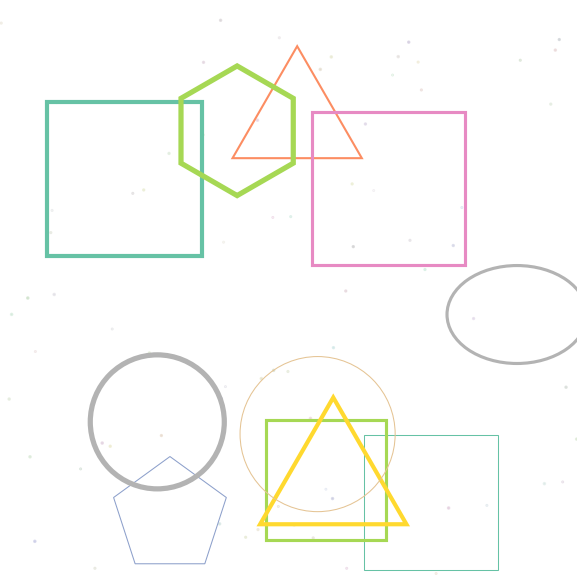[{"shape": "square", "thickness": 0.5, "radius": 0.58, "center": [0.746, 0.129]}, {"shape": "square", "thickness": 2, "radius": 0.67, "center": [0.215, 0.689]}, {"shape": "triangle", "thickness": 1, "radius": 0.65, "center": [0.515, 0.79]}, {"shape": "pentagon", "thickness": 0.5, "radius": 0.51, "center": [0.294, 0.106]}, {"shape": "square", "thickness": 1.5, "radius": 0.66, "center": [0.672, 0.673]}, {"shape": "hexagon", "thickness": 2.5, "radius": 0.56, "center": [0.411, 0.773]}, {"shape": "square", "thickness": 1.5, "radius": 0.52, "center": [0.564, 0.169]}, {"shape": "triangle", "thickness": 2, "radius": 0.73, "center": [0.577, 0.164]}, {"shape": "circle", "thickness": 0.5, "radius": 0.67, "center": [0.55, 0.247]}, {"shape": "circle", "thickness": 2.5, "radius": 0.58, "center": [0.272, 0.269]}, {"shape": "oval", "thickness": 1.5, "radius": 0.61, "center": [0.895, 0.455]}]